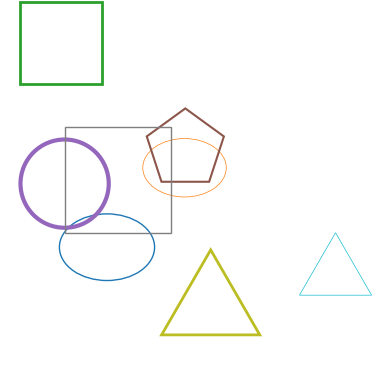[{"shape": "oval", "thickness": 1, "radius": 0.62, "center": [0.278, 0.358]}, {"shape": "oval", "thickness": 0.5, "radius": 0.54, "center": [0.479, 0.564]}, {"shape": "square", "thickness": 2, "radius": 0.53, "center": [0.159, 0.888]}, {"shape": "circle", "thickness": 3, "radius": 0.57, "center": [0.168, 0.523]}, {"shape": "pentagon", "thickness": 1.5, "radius": 0.53, "center": [0.481, 0.613]}, {"shape": "square", "thickness": 1, "radius": 0.69, "center": [0.306, 0.533]}, {"shape": "triangle", "thickness": 2, "radius": 0.74, "center": [0.547, 0.204]}, {"shape": "triangle", "thickness": 0.5, "radius": 0.54, "center": [0.872, 0.287]}]